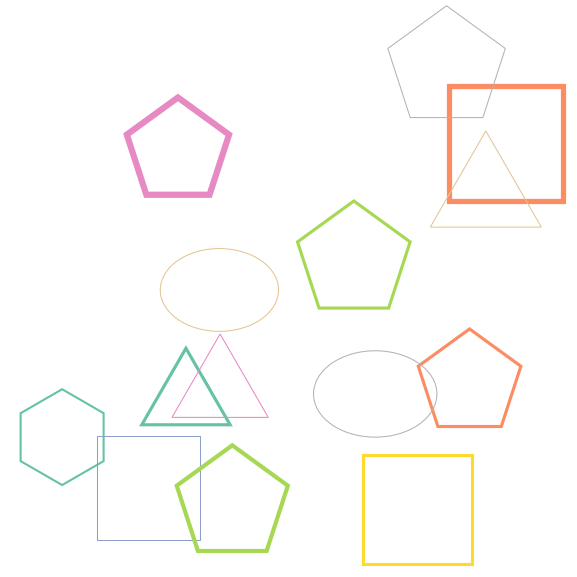[{"shape": "hexagon", "thickness": 1, "radius": 0.41, "center": [0.108, 0.242]}, {"shape": "triangle", "thickness": 1.5, "radius": 0.44, "center": [0.322, 0.308]}, {"shape": "pentagon", "thickness": 1.5, "radius": 0.47, "center": [0.813, 0.336]}, {"shape": "square", "thickness": 2.5, "radius": 0.49, "center": [0.876, 0.751]}, {"shape": "square", "thickness": 0.5, "radius": 0.45, "center": [0.257, 0.154]}, {"shape": "triangle", "thickness": 0.5, "radius": 0.48, "center": [0.381, 0.324]}, {"shape": "pentagon", "thickness": 3, "radius": 0.47, "center": [0.308, 0.737]}, {"shape": "pentagon", "thickness": 2, "radius": 0.51, "center": [0.402, 0.127]}, {"shape": "pentagon", "thickness": 1.5, "radius": 0.51, "center": [0.613, 0.549]}, {"shape": "square", "thickness": 1.5, "radius": 0.47, "center": [0.724, 0.117]}, {"shape": "oval", "thickness": 0.5, "radius": 0.51, "center": [0.38, 0.497]}, {"shape": "triangle", "thickness": 0.5, "radius": 0.56, "center": [0.841, 0.661]}, {"shape": "oval", "thickness": 0.5, "radius": 0.53, "center": [0.65, 0.317]}, {"shape": "pentagon", "thickness": 0.5, "radius": 0.53, "center": [0.773, 0.882]}]